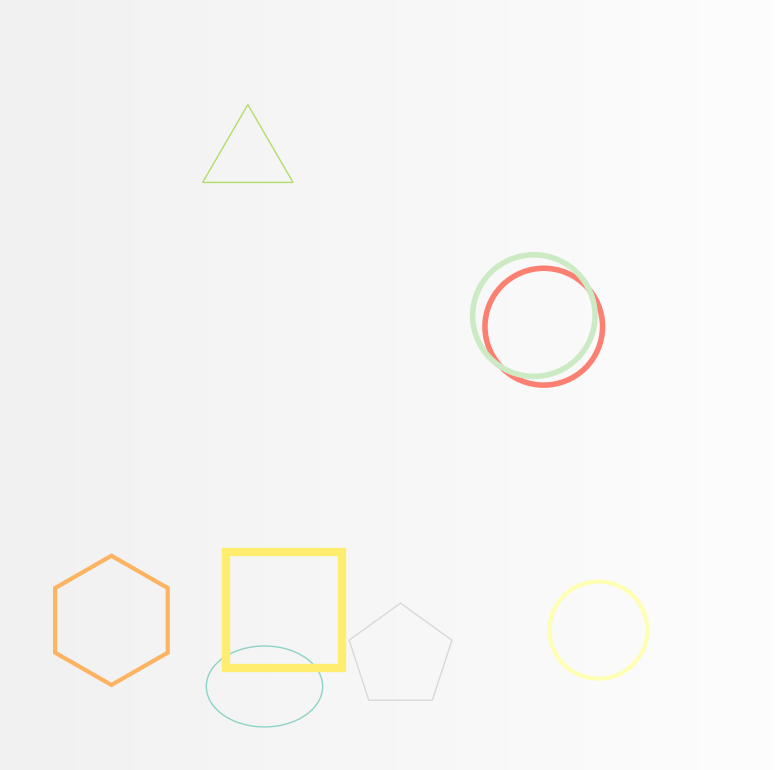[{"shape": "oval", "thickness": 0.5, "radius": 0.38, "center": [0.341, 0.108]}, {"shape": "circle", "thickness": 1.5, "radius": 0.32, "center": [0.772, 0.182]}, {"shape": "circle", "thickness": 2, "radius": 0.38, "center": [0.702, 0.576]}, {"shape": "hexagon", "thickness": 1.5, "radius": 0.42, "center": [0.144, 0.194]}, {"shape": "triangle", "thickness": 0.5, "radius": 0.34, "center": [0.32, 0.797]}, {"shape": "pentagon", "thickness": 0.5, "radius": 0.35, "center": [0.517, 0.147]}, {"shape": "circle", "thickness": 2, "radius": 0.39, "center": [0.689, 0.59]}, {"shape": "square", "thickness": 3, "radius": 0.37, "center": [0.366, 0.208]}]